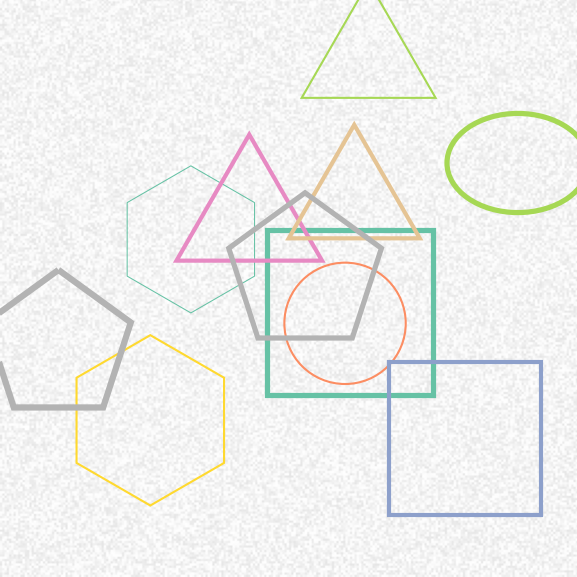[{"shape": "square", "thickness": 2.5, "radius": 0.72, "center": [0.606, 0.458]}, {"shape": "hexagon", "thickness": 0.5, "radius": 0.64, "center": [0.33, 0.585]}, {"shape": "circle", "thickness": 1, "radius": 0.53, "center": [0.597, 0.439]}, {"shape": "square", "thickness": 2, "radius": 0.66, "center": [0.805, 0.24]}, {"shape": "triangle", "thickness": 2, "radius": 0.73, "center": [0.432, 0.621]}, {"shape": "triangle", "thickness": 1, "radius": 0.67, "center": [0.638, 0.897]}, {"shape": "oval", "thickness": 2.5, "radius": 0.61, "center": [0.897, 0.717]}, {"shape": "hexagon", "thickness": 1, "radius": 0.74, "center": [0.26, 0.271]}, {"shape": "triangle", "thickness": 2, "radius": 0.66, "center": [0.613, 0.652]}, {"shape": "pentagon", "thickness": 3, "radius": 0.66, "center": [0.101, 0.4]}, {"shape": "pentagon", "thickness": 2.5, "radius": 0.69, "center": [0.528, 0.526]}]